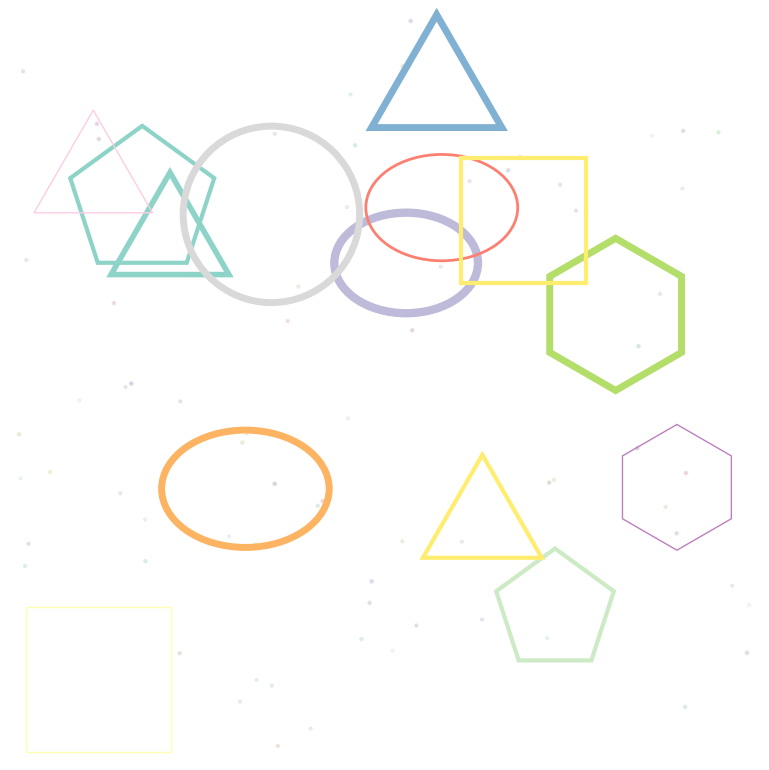[{"shape": "pentagon", "thickness": 1.5, "radius": 0.49, "center": [0.185, 0.738]}, {"shape": "triangle", "thickness": 2, "radius": 0.44, "center": [0.221, 0.688]}, {"shape": "square", "thickness": 0.5, "radius": 0.47, "center": [0.128, 0.117]}, {"shape": "oval", "thickness": 3, "radius": 0.47, "center": [0.527, 0.659]}, {"shape": "oval", "thickness": 1, "radius": 0.49, "center": [0.574, 0.73]}, {"shape": "triangle", "thickness": 2.5, "radius": 0.49, "center": [0.567, 0.883]}, {"shape": "oval", "thickness": 2.5, "radius": 0.54, "center": [0.319, 0.365]}, {"shape": "hexagon", "thickness": 2.5, "radius": 0.49, "center": [0.8, 0.592]}, {"shape": "triangle", "thickness": 0.5, "radius": 0.44, "center": [0.121, 0.768]}, {"shape": "circle", "thickness": 2.5, "radius": 0.57, "center": [0.352, 0.722]}, {"shape": "hexagon", "thickness": 0.5, "radius": 0.41, "center": [0.879, 0.367]}, {"shape": "pentagon", "thickness": 1.5, "radius": 0.4, "center": [0.721, 0.207]}, {"shape": "square", "thickness": 1.5, "radius": 0.41, "center": [0.68, 0.714]}, {"shape": "triangle", "thickness": 1.5, "radius": 0.45, "center": [0.626, 0.32]}]